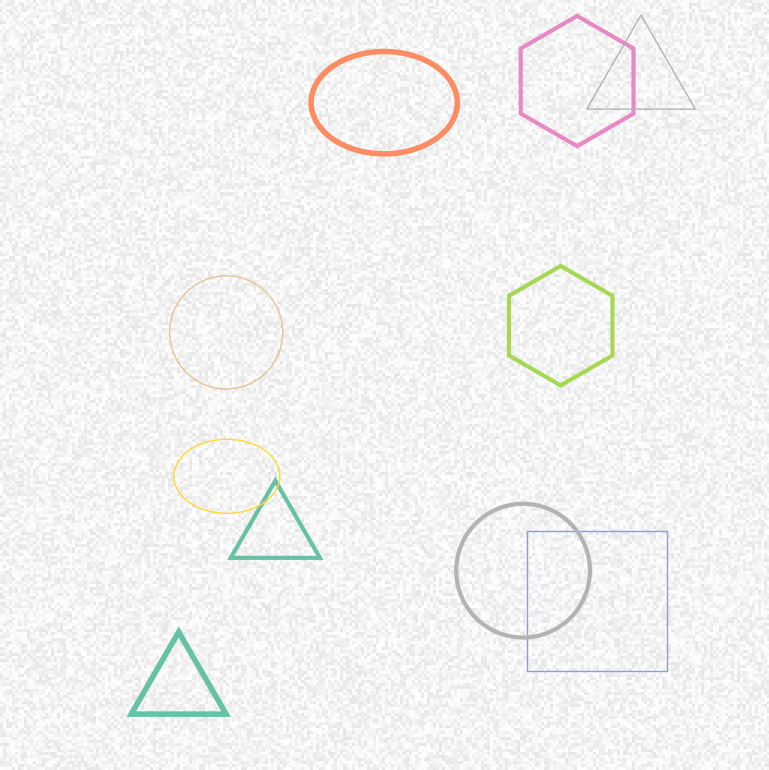[{"shape": "triangle", "thickness": 1.5, "radius": 0.33, "center": [0.358, 0.309]}, {"shape": "triangle", "thickness": 2, "radius": 0.36, "center": [0.232, 0.108]}, {"shape": "oval", "thickness": 2, "radius": 0.47, "center": [0.499, 0.867]}, {"shape": "square", "thickness": 0.5, "radius": 0.45, "center": [0.775, 0.22]}, {"shape": "hexagon", "thickness": 1.5, "radius": 0.42, "center": [0.75, 0.895]}, {"shape": "hexagon", "thickness": 1.5, "radius": 0.39, "center": [0.728, 0.577]}, {"shape": "oval", "thickness": 0.5, "radius": 0.34, "center": [0.295, 0.381]}, {"shape": "circle", "thickness": 0.5, "radius": 0.37, "center": [0.294, 0.568]}, {"shape": "circle", "thickness": 1.5, "radius": 0.43, "center": [0.679, 0.259]}, {"shape": "triangle", "thickness": 0.5, "radius": 0.41, "center": [0.832, 0.899]}]